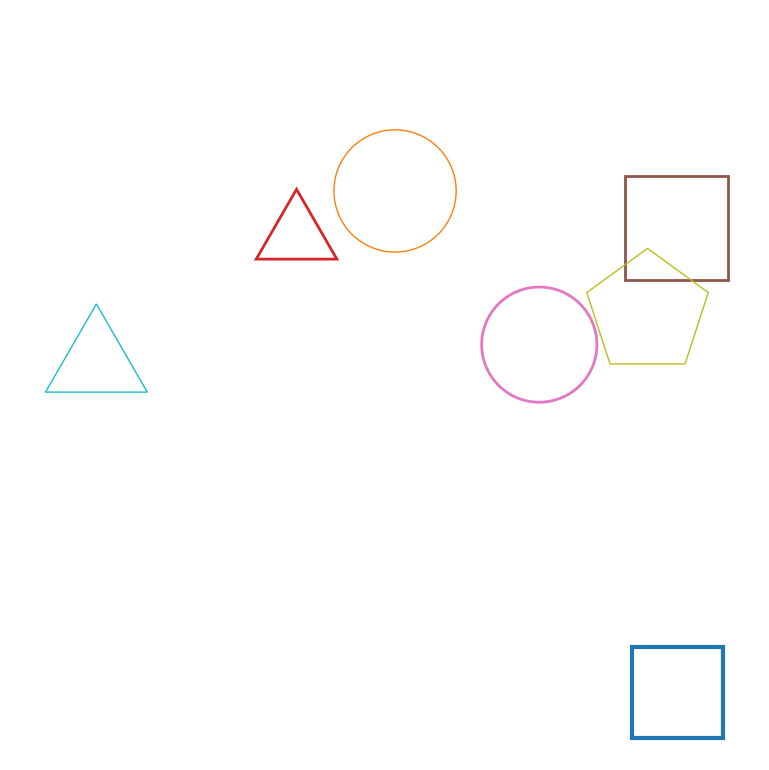[{"shape": "square", "thickness": 1.5, "radius": 0.3, "center": [0.879, 0.101]}, {"shape": "circle", "thickness": 0.5, "radius": 0.4, "center": [0.513, 0.752]}, {"shape": "triangle", "thickness": 1, "radius": 0.3, "center": [0.385, 0.694]}, {"shape": "square", "thickness": 1, "radius": 0.34, "center": [0.878, 0.704]}, {"shape": "circle", "thickness": 1, "radius": 0.37, "center": [0.7, 0.552]}, {"shape": "pentagon", "thickness": 0.5, "radius": 0.41, "center": [0.841, 0.594]}, {"shape": "triangle", "thickness": 0.5, "radius": 0.38, "center": [0.125, 0.529]}]